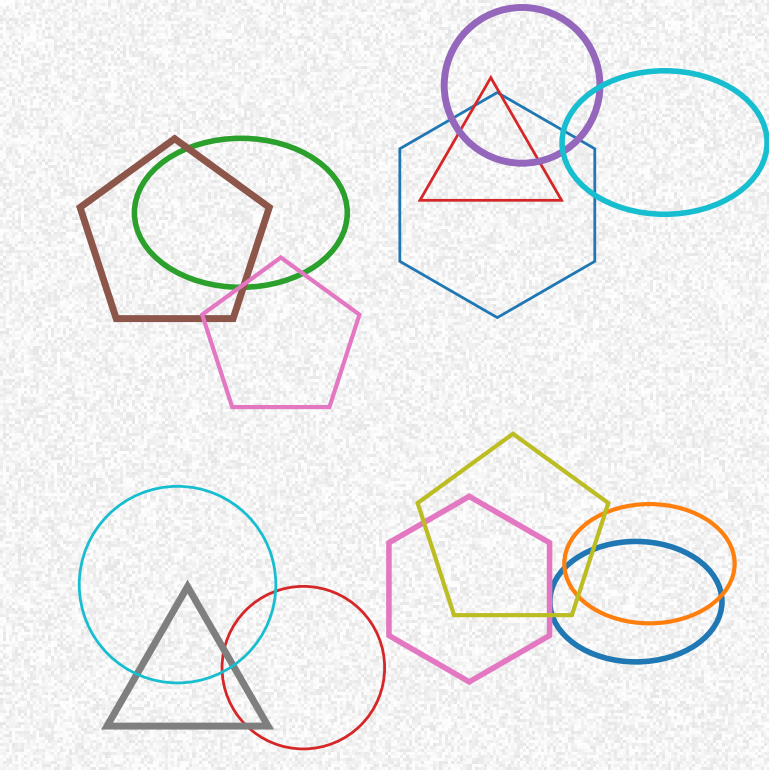[{"shape": "hexagon", "thickness": 1, "radius": 0.73, "center": [0.646, 0.734]}, {"shape": "oval", "thickness": 2, "radius": 0.56, "center": [0.826, 0.219]}, {"shape": "oval", "thickness": 1.5, "radius": 0.55, "center": [0.843, 0.268]}, {"shape": "oval", "thickness": 2, "radius": 0.69, "center": [0.313, 0.724]}, {"shape": "triangle", "thickness": 1, "radius": 0.53, "center": [0.637, 0.793]}, {"shape": "circle", "thickness": 1, "radius": 0.53, "center": [0.394, 0.133]}, {"shape": "circle", "thickness": 2.5, "radius": 0.51, "center": [0.678, 0.889]}, {"shape": "pentagon", "thickness": 2.5, "radius": 0.65, "center": [0.227, 0.691]}, {"shape": "hexagon", "thickness": 2, "radius": 0.6, "center": [0.609, 0.235]}, {"shape": "pentagon", "thickness": 1.5, "radius": 0.54, "center": [0.365, 0.558]}, {"shape": "triangle", "thickness": 2.5, "radius": 0.6, "center": [0.244, 0.117]}, {"shape": "pentagon", "thickness": 1.5, "radius": 0.65, "center": [0.666, 0.306]}, {"shape": "circle", "thickness": 1, "radius": 0.64, "center": [0.231, 0.241]}, {"shape": "oval", "thickness": 2, "radius": 0.67, "center": [0.863, 0.815]}]